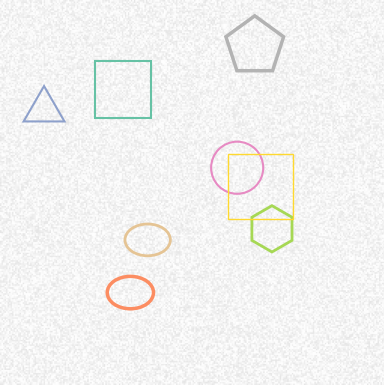[{"shape": "square", "thickness": 1.5, "radius": 0.37, "center": [0.319, 0.768]}, {"shape": "oval", "thickness": 2.5, "radius": 0.3, "center": [0.339, 0.24]}, {"shape": "triangle", "thickness": 1.5, "radius": 0.31, "center": [0.114, 0.715]}, {"shape": "circle", "thickness": 1.5, "radius": 0.34, "center": [0.616, 0.564]}, {"shape": "hexagon", "thickness": 2, "radius": 0.3, "center": [0.706, 0.406]}, {"shape": "square", "thickness": 1, "radius": 0.42, "center": [0.676, 0.516]}, {"shape": "oval", "thickness": 2, "radius": 0.29, "center": [0.384, 0.377]}, {"shape": "pentagon", "thickness": 2.5, "radius": 0.39, "center": [0.662, 0.88]}]